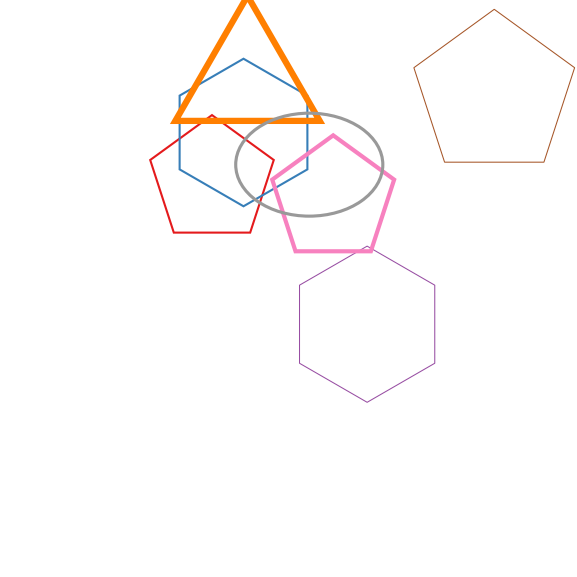[{"shape": "pentagon", "thickness": 1, "radius": 0.56, "center": [0.367, 0.687]}, {"shape": "hexagon", "thickness": 1, "radius": 0.64, "center": [0.422, 0.77]}, {"shape": "hexagon", "thickness": 0.5, "radius": 0.68, "center": [0.636, 0.438]}, {"shape": "triangle", "thickness": 3, "radius": 0.72, "center": [0.429, 0.862]}, {"shape": "pentagon", "thickness": 0.5, "radius": 0.73, "center": [0.856, 0.837]}, {"shape": "pentagon", "thickness": 2, "radius": 0.55, "center": [0.577, 0.654]}, {"shape": "oval", "thickness": 1.5, "radius": 0.64, "center": [0.536, 0.714]}]